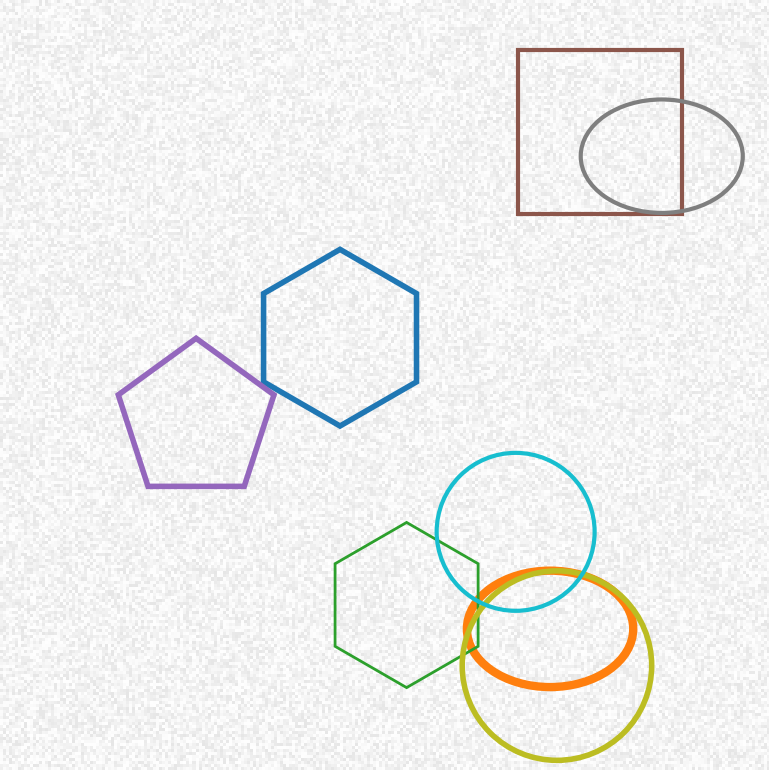[{"shape": "hexagon", "thickness": 2, "radius": 0.57, "center": [0.442, 0.561]}, {"shape": "oval", "thickness": 3, "radius": 0.54, "center": [0.714, 0.183]}, {"shape": "hexagon", "thickness": 1, "radius": 0.54, "center": [0.528, 0.214]}, {"shape": "pentagon", "thickness": 2, "radius": 0.53, "center": [0.255, 0.454]}, {"shape": "square", "thickness": 1.5, "radius": 0.53, "center": [0.779, 0.828]}, {"shape": "oval", "thickness": 1.5, "radius": 0.53, "center": [0.859, 0.797]}, {"shape": "circle", "thickness": 2, "radius": 0.62, "center": [0.723, 0.136]}, {"shape": "circle", "thickness": 1.5, "radius": 0.51, "center": [0.67, 0.309]}]